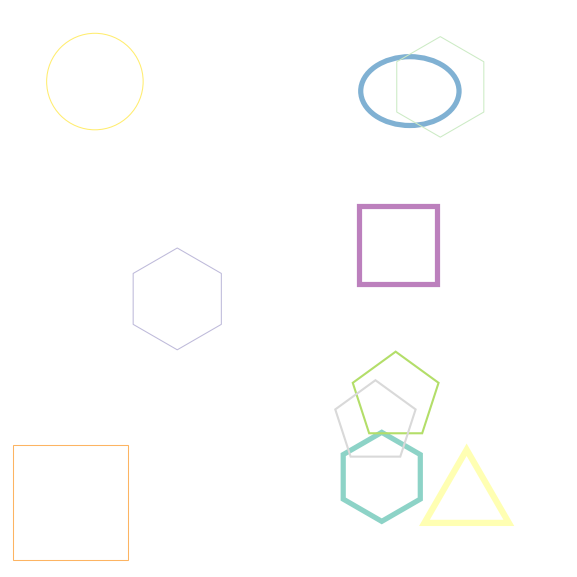[{"shape": "hexagon", "thickness": 2.5, "radius": 0.39, "center": [0.661, 0.173]}, {"shape": "triangle", "thickness": 3, "radius": 0.42, "center": [0.808, 0.136]}, {"shape": "hexagon", "thickness": 0.5, "radius": 0.44, "center": [0.307, 0.482]}, {"shape": "oval", "thickness": 2.5, "radius": 0.43, "center": [0.71, 0.841]}, {"shape": "square", "thickness": 0.5, "radius": 0.5, "center": [0.122, 0.129]}, {"shape": "pentagon", "thickness": 1, "radius": 0.39, "center": [0.685, 0.312]}, {"shape": "pentagon", "thickness": 1, "radius": 0.37, "center": [0.65, 0.268]}, {"shape": "square", "thickness": 2.5, "radius": 0.34, "center": [0.69, 0.574]}, {"shape": "hexagon", "thickness": 0.5, "radius": 0.44, "center": [0.762, 0.849]}, {"shape": "circle", "thickness": 0.5, "radius": 0.42, "center": [0.164, 0.858]}]